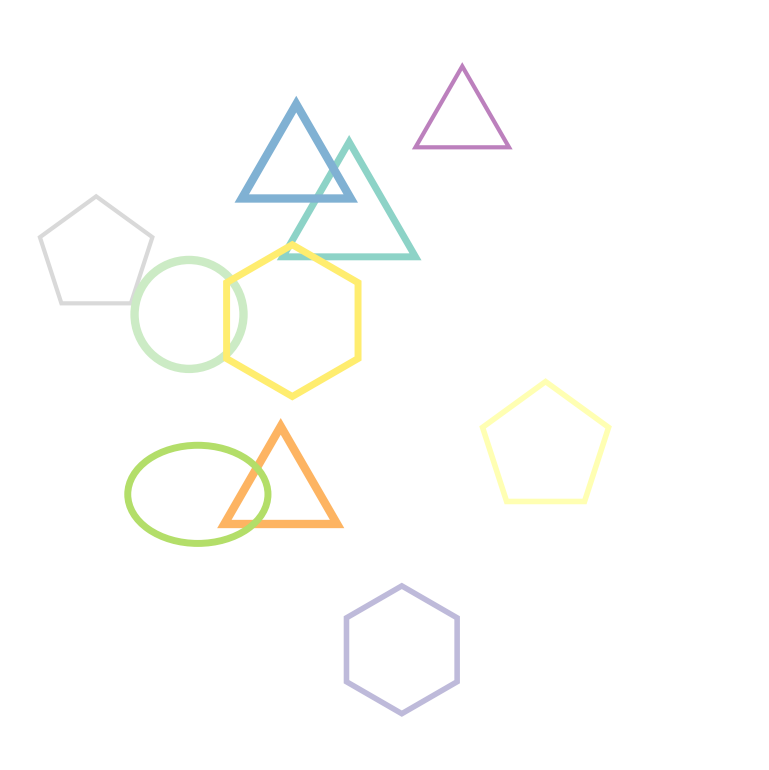[{"shape": "triangle", "thickness": 2.5, "radius": 0.5, "center": [0.453, 0.716]}, {"shape": "pentagon", "thickness": 2, "radius": 0.43, "center": [0.709, 0.418]}, {"shape": "hexagon", "thickness": 2, "radius": 0.41, "center": [0.522, 0.156]}, {"shape": "triangle", "thickness": 3, "radius": 0.41, "center": [0.385, 0.783]}, {"shape": "triangle", "thickness": 3, "radius": 0.42, "center": [0.365, 0.362]}, {"shape": "oval", "thickness": 2.5, "radius": 0.46, "center": [0.257, 0.358]}, {"shape": "pentagon", "thickness": 1.5, "radius": 0.38, "center": [0.125, 0.668]}, {"shape": "triangle", "thickness": 1.5, "radius": 0.35, "center": [0.6, 0.844]}, {"shape": "circle", "thickness": 3, "radius": 0.35, "center": [0.246, 0.592]}, {"shape": "hexagon", "thickness": 2.5, "radius": 0.49, "center": [0.38, 0.584]}]